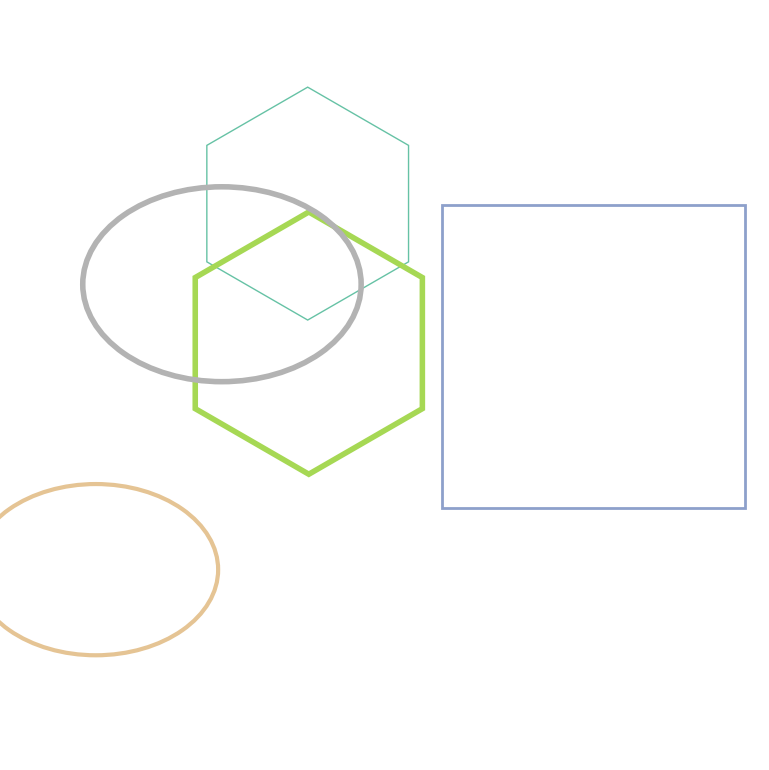[{"shape": "hexagon", "thickness": 0.5, "radius": 0.76, "center": [0.4, 0.736]}, {"shape": "square", "thickness": 1, "radius": 0.99, "center": [0.77, 0.537]}, {"shape": "hexagon", "thickness": 2, "radius": 0.85, "center": [0.401, 0.554]}, {"shape": "oval", "thickness": 1.5, "radius": 0.79, "center": [0.124, 0.26]}, {"shape": "oval", "thickness": 2, "radius": 0.9, "center": [0.288, 0.631]}]